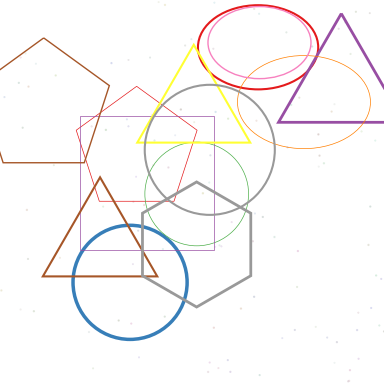[{"shape": "pentagon", "thickness": 0.5, "radius": 0.83, "center": [0.355, 0.611]}, {"shape": "oval", "thickness": 1.5, "radius": 0.78, "center": [0.67, 0.877]}, {"shape": "circle", "thickness": 2.5, "radius": 0.74, "center": [0.338, 0.267]}, {"shape": "circle", "thickness": 0.5, "radius": 0.67, "center": [0.511, 0.496]}, {"shape": "square", "thickness": 0.5, "radius": 0.87, "center": [0.383, 0.525]}, {"shape": "triangle", "thickness": 2, "radius": 0.94, "center": [0.886, 0.776]}, {"shape": "oval", "thickness": 0.5, "radius": 0.86, "center": [0.79, 0.735]}, {"shape": "triangle", "thickness": 1.5, "radius": 0.85, "center": [0.503, 0.714]}, {"shape": "pentagon", "thickness": 1, "radius": 0.9, "center": [0.114, 0.722]}, {"shape": "triangle", "thickness": 1.5, "radius": 0.86, "center": [0.26, 0.368]}, {"shape": "oval", "thickness": 1, "radius": 0.67, "center": [0.674, 0.889]}, {"shape": "circle", "thickness": 1.5, "radius": 0.84, "center": [0.545, 0.611]}, {"shape": "hexagon", "thickness": 2, "radius": 0.81, "center": [0.511, 0.365]}]